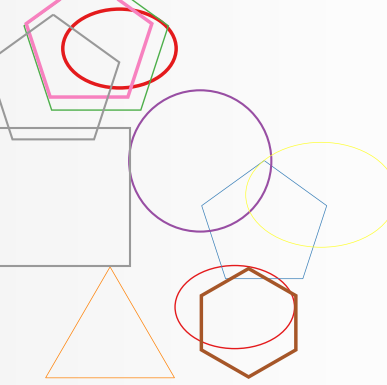[{"shape": "oval", "thickness": 1, "radius": 0.77, "center": [0.606, 0.202]}, {"shape": "oval", "thickness": 2.5, "radius": 0.73, "center": [0.308, 0.874]}, {"shape": "pentagon", "thickness": 0.5, "radius": 0.85, "center": [0.682, 0.413]}, {"shape": "pentagon", "thickness": 1, "radius": 0.98, "center": [0.248, 0.872]}, {"shape": "circle", "thickness": 1.5, "radius": 0.92, "center": [0.517, 0.582]}, {"shape": "triangle", "thickness": 0.5, "radius": 0.96, "center": [0.284, 0.115]}, {"shape": "oval", "thickness": 0.5, "radius": 0.97, "center": [0.829, 0.494]}, {"shape": "hexagon", "thickness": 2.5, "radius": 0.7, "center": [0.642, 0.162]}, {"shape": "pentagon", "thickness": 2.5, "radius": 0.85, "center": [0.23, 0.886]}, {"shape": "pentagon", "thickness": 1.5, "radius": 0.9, "center": [0.137, 0.783]}, {"shape": "square", "thickness": 1.5, "radius": 0.89, "center": [0.158, 0.488]}]